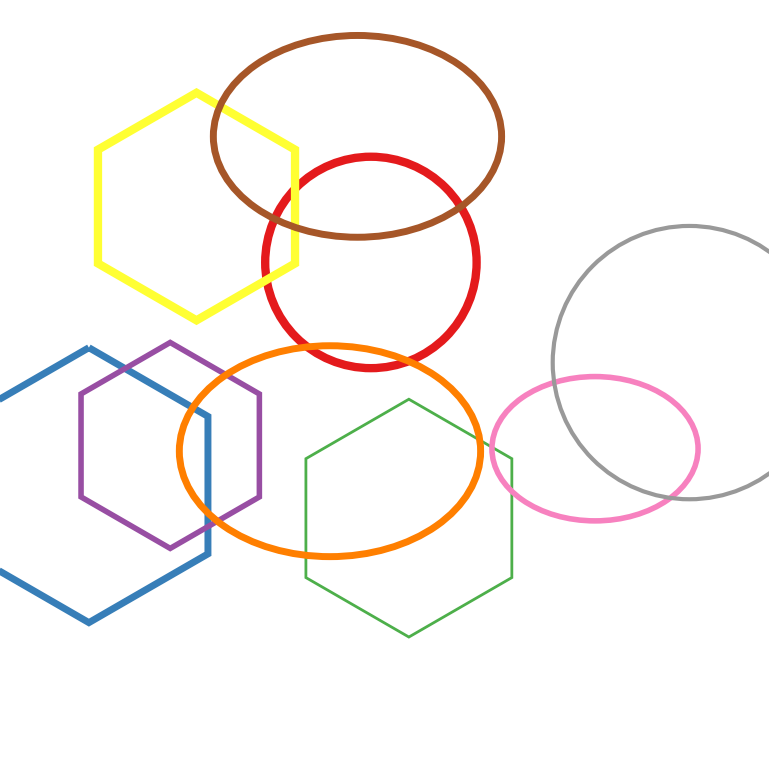[{"shape": "circle", "thickness": 3, "radius": 0.69, "center": [0.482, 0.659]}, {"shape": "hexagon", "thickness": 2.5, "radius": 0.89, "center": [0.115, 0.37]}, {"shape": "hexagon", "thickness": 1, "radius": 0.77, "center": [0.531, 0.327]}, {"shape": "hexagon", "thickness": 2, "radius": 0.67, "center": [0.221, 0.422]}, {"shape": "oval", "thickness": 2.5, "radius": 0.98, "center": [0.429, 0.414]}, {"shape": "hexagon", "thickness": 3, "radius": 0.74, "center": [0.255, 0.732]}, {"shape": "oval", "thickness": 2.5, "radius": 0.94, "center": [0.464, 0.823]}, {"shape": "oval", "thickness": 2, "radius": 0.67, "center": [0.773, 0.417]}, {"shape": "circle", "thickness": 1.5, "radius": 0.89, "center": [0.895, 0.529]}]